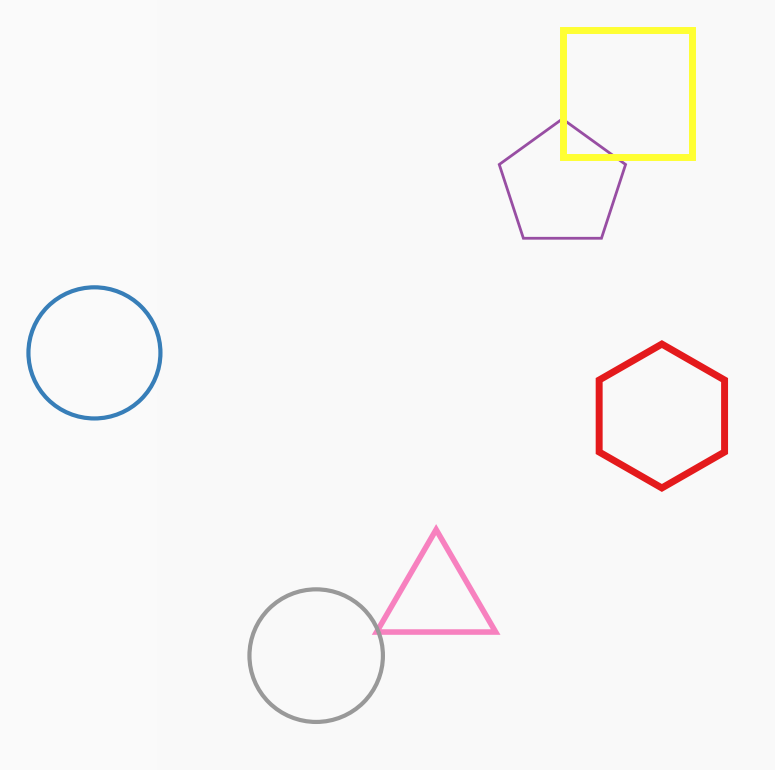[{"shape": "hexagon", "thickness": 2.5, "radius": 0.47, "center": [0.854, 0.46]}, {"shape": "circle", "thickness": 1.5, "radius": 0.43, "center": [0.122, 0.542]}, {"shape": "pentagon", "thickness": 1, "radius": 0.43, "center": [0.726, 0.76]}, {"shape": "square", "thickness": 2.5, "radius": 0.41, "center": [0.809, 0.879]}, {"shape": "triangle", "thickness": 2, "radius": 0.44, "center": [0.563, 0.224]}, {"shape": "circle", "thickness": 1.5, "radius": 0.43, "center": [0.408, 0.149]}]